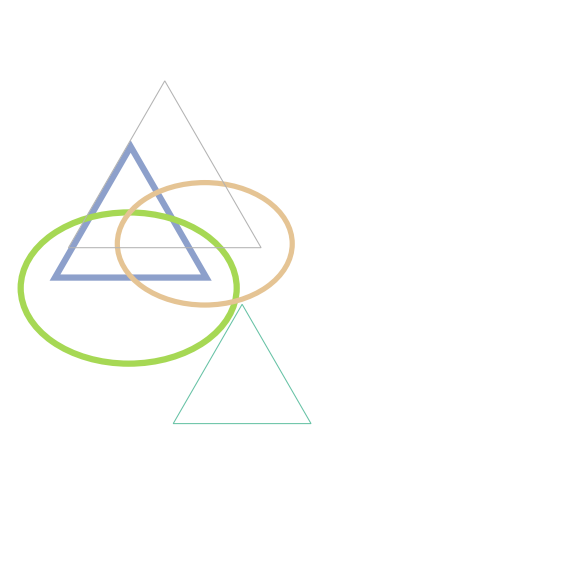[{"shape": "triangle", "thickness": 0.5, "radius": 0.69, "center": [0.419, 0.334]}, {"shape": "triangle", "thickness": 3, "radius": 0.76, "center": [0.226, 0.594]}, {"shape": "oval", "thickness": 3, "radius": 0.94, "center": [0.223, 0.5]}, {"shape": "oval", "thickness": 2.5, "radius": 0.76, "center": [0.355, 0.577]}, {"shape": "triangle", "thickness": 0.5, "radius": 0.96, "center": [0.285, 0.667]}]